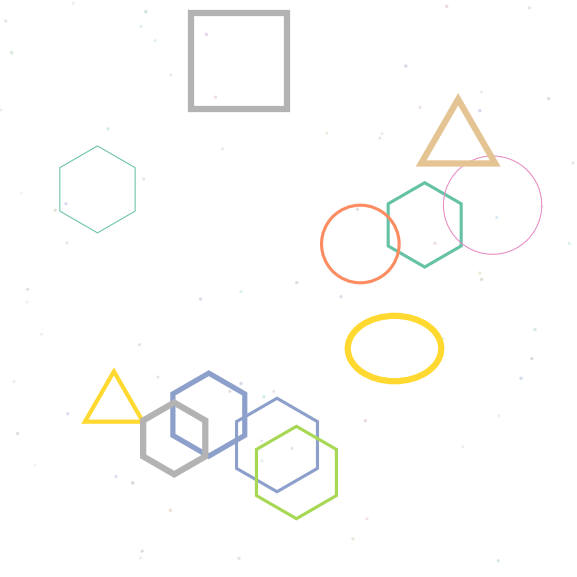[{"shape": "hexagon", "thickness": 1.5, "radius": 0.37, "center": [0.735, 0.61]}, {"shape": "hexagon", "thickness": 0.5, "radius": 0.38, "center": [0.169, 0.671]}, {"shape": "circle", "thickness": 1.5, "radius": 0.34, "center": [0.624, 0.577]}, {"shape": "hexagon", "thickness": 2.5, "radius": 0.36, "center": [0.362, 0.281]}, {"shape": "hexagon", "thickness": 1.5, "radius": 0.4, "center": [0.48, 0.229]}, {"shape": "circle", "thickness": 0.5, "radius": 0.43, "center": [0.853, 0.644]}, {"shape": "hexagon", "thickness": 1.5, "radius": 0.4, "center": [0.513, 0.181]}, {"shape": "oval", "thickness": 3, "radius": 0.4, "center": [0.683, 0.396]}, {"shape": "triangle", "thickness": 2, "radius": 0.29, "center": [0.197, 0.298]}, {"shape": "triangle", "thickness": 3, "radius": 0.37, "center": [0.793, 0.753]}, {"shape": "square", "thickness": 3, "radius": 0.42, "center": [0.414, 0.893]}, {"shape": "hexagon", "thickness": 3, "radius": 0.31, "center": [0.302, 0.24]}]